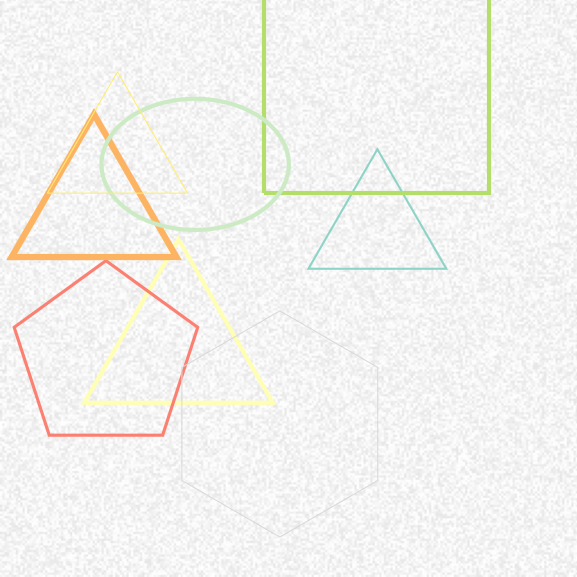[{"shape": "triangle", "thickness": 1, "radius": 0.69, "center": [0.653, 0.603]}, {"shape": "triangle", "thickness": 2, "radius": 0.94, "center": [0.309, 0.396]}, {"shape": "pentagon", "thickness": 1.5, "radius": 0.84, "center": [0.183, 0.381]}, {"shape": "triangle", "thickness": 3, "radius": 0.82, "center": [0.163, 0.636]}, {"shape": "square", "thickness": 2, "radius": 0.97, "center": [0.652, 0.86]}, {"shape": "hexagon", "thickness": 0.5, "radius": 0.98, "center": [0.485, 0.265]}, {"shape": "oval", "thickness": 2, "radius": 0.81, "center": [0.338, 0.715]}, {"shape": "triangle", "thickness": 0.5, "radius": 0.7, "center": [0.203, 0.735]}]